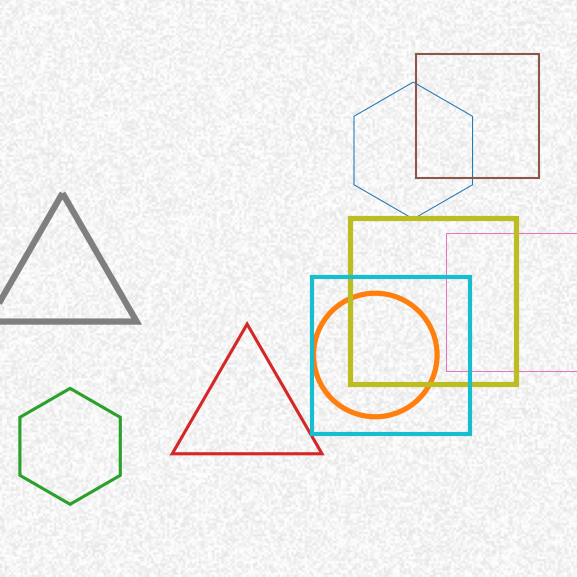[{"shape": "hexagon", "thickness": 0.5, "radius": 0.59, "center": [0.716, 0.738]}, {"shape": "circle", "thickness": 2.5, "radius": 0.53, "center": [0.65, 0.384]}, {"shape": "hexagon", "thickness": 1.5, "radius": 0.5, "center": [0.121, 0.226]}, {"shape": "triangle", "thickness": 1.5, "radius": 0.75, "center": [0.428, 0.288]}, {"shape": "square", "thickness": 1, "radius": 0.54, "center": [0.827, 0.799]}, {"shape": "square", "thickness": 0.5, "radius": 0.6, "center": [0.892, 0.476]}, {"shape": "triangle", "thickness": 3, "radius": 0.74, "center": [0.108, 0.516]}, {"shape": "square", "thickness": 2.5, "radius": 0.72, "center": [0.749, 0.479]}, {"shape": "square", "thickness": 2, "radius": 0.68, "center": [0.678, 0.384]}]